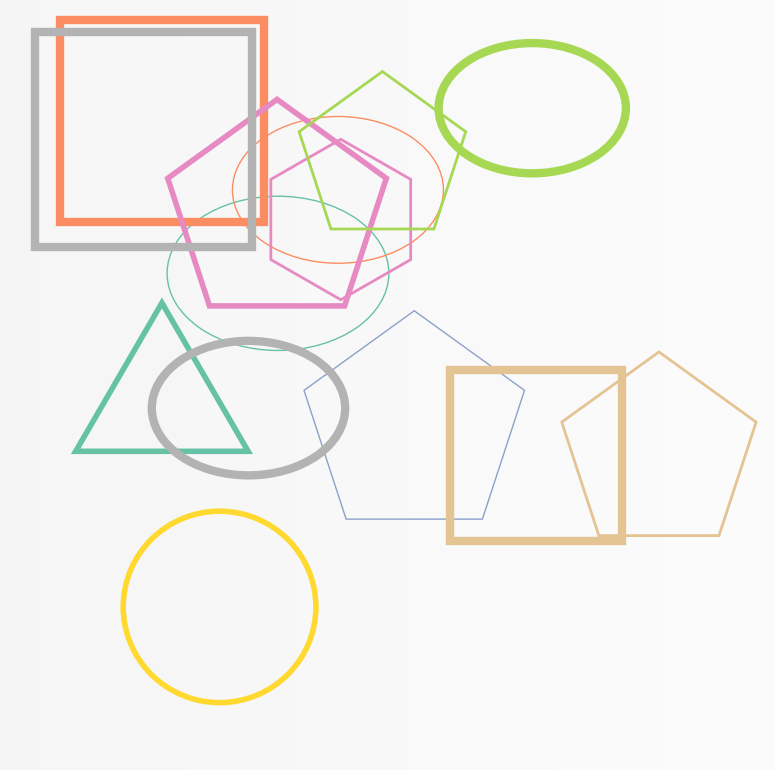[{"shape": "triangle", "thickness": 2, "radius": 0.64, "center": [0.209, 0.478]}, {"shape": "oval", "thickness": 0.5, "radius": 0.72, "center": [0.359, 0.645]}, {"shape": "square", "thickness": 3, "radius": 0.66, "center": [0.209, 0.843]}, {"shape": "oval", "thickness": 0.5, "radius": 0.68, "center": [0.436, 0.753]}, {"shape": "pentagon", "thickness": 0.5, "radius": 0.75, "center": [0.535, 0.447]}, {"shape": "hexagon", "thickness": 1, "radius": 0.52, "center": [0.44, 0.715]}, {"shape": "pentagon", "thickness": 2, "radius": 0.74, "center": [0.357, 0.723]}, {"shape": "pentagon", "thickness": 1, "radius": 0.57, "center": [0.493, 0.794]}, {"shape": "oval", "thickness": 3, "radius": 0.6, "center": [0.687, 0.859]}, {"shape": "circle", "thickness": 2, "radius": 0.62, "center": [0.283, 0.212]}, {"shape": "pentagon", "thickness": 1, "radius": 0.66, "center": [0.85, 0.411]}, {"shape": "square", "thickness": 3, "radius": 0.55, "center": [0.692, 0.408]}, {"shape": "oval", "thickness": 3, "radius": 0.62, "center": [0.321, 0.47]}, {"shape": "square", "thickness": 3, "radius": 0.7, "center": [0.185, 0.819]}]